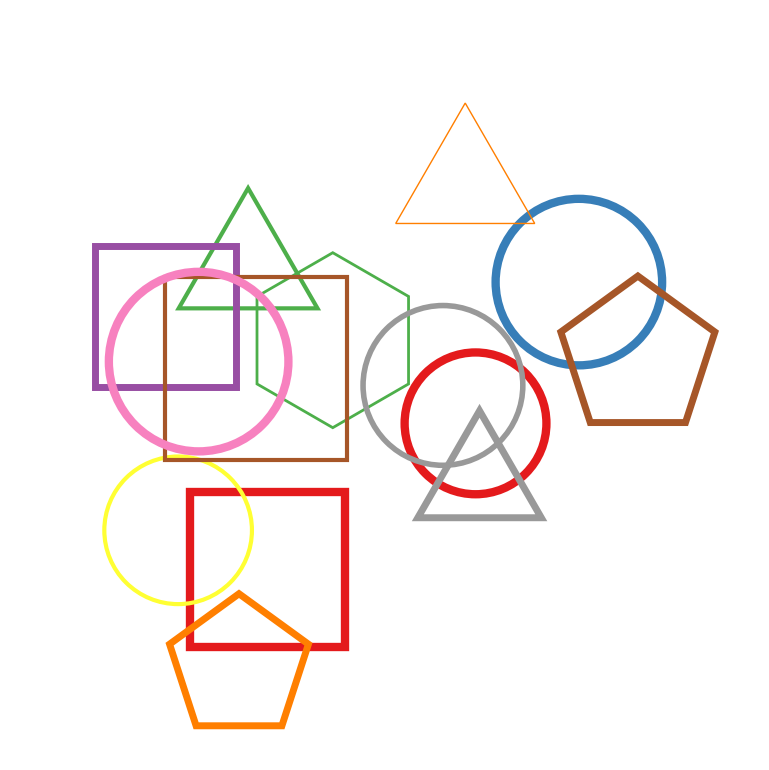[{"shape": "circle", "thickness": 3, "radius": 0.46, "center": [0.618, 0.45]}, {"shape": "square", "thickness": 3, "radius": 0.5, "center": [0.347, 0.26]}, {"shape": "circle", "thickness": 3, "radius": 0.54, "center": [0.752, 0.634]}, {"shape": "hexagon", "thickness": 1, "radius": 0.57, "center": [0.432, 0.558]}, {"shape": "triangle", "thickness": 1.5, "radius": 0.52, "center": [0.322, 0.652]}, {"shape": "square", "thickness": 2.5, "radius": 0.46, "center": [0.215, 0.589]}, {"shape": "pentagon", "thickness": 2.5, "radius": 0.47, "center": [0.31, 0.134]}, {"shape": "triangle", "thickness": 0.5, "radius": 0.52, "center": [0.604, 0.762]}, {"shape": "circle", "thickness": 1.5, "radius": 0.48, "center": [0.231, 0.311]}, {"shape": "pentagon", "thickness": 2.5, "radius": 0.53, "center": [0.828, 0.536]}, {"shape": "square", "thickness": 1.5, "radius": 0.59, "center": [0.332, 0.521]}, {"shape": "circle", "thickness": 3, "radius": 0.58, "center": [0.258, 0.53]}, {"shape": "triangle", "thickness": 2.5, "radius": 0.46, "center": [0.623, 0.374]}, {"shape": "circle", "thickness": 2, "radius": 0.52, "center": [0.575, 0.499]}]